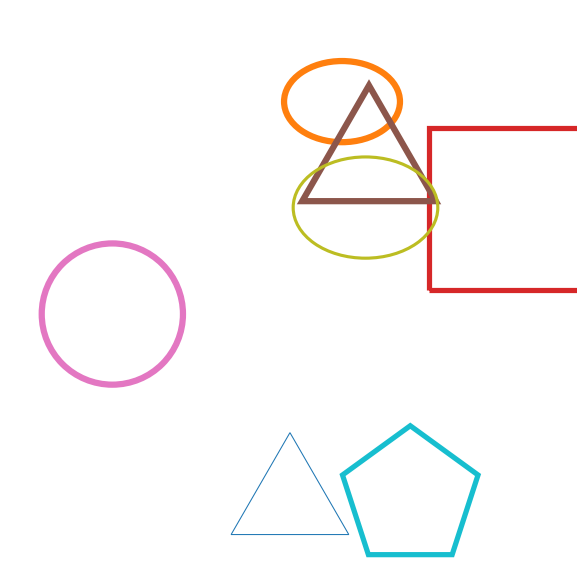[{"shape": "triangle", "thickness": 0.5, "radius": 0.59, "center": [0.502, 0.132]}, {"shape": "oval", "thickness": 3, "radius": 0.5, "center": [0.592, 0.823]}, {"shape": "square", "thickness": 2.5, "radius": 0.7, "center": [0.885, 0.637]}, {"shape": "triangle", "thickness": 3, "radius": 0.67, "center": [0.639, 0.718]}, {"shape": "circle", "thickness": 3, "radius": 0.61, "center": [0.195, 0.455]}, {"shape": "oval", "thickness": 1.5, "radius": 0.63, "center": [0.633, 0.64]}, {"shape": "pentagon", "thickness": 2.5, "radius": 0.62, "center": [0.71, 0.139]}]